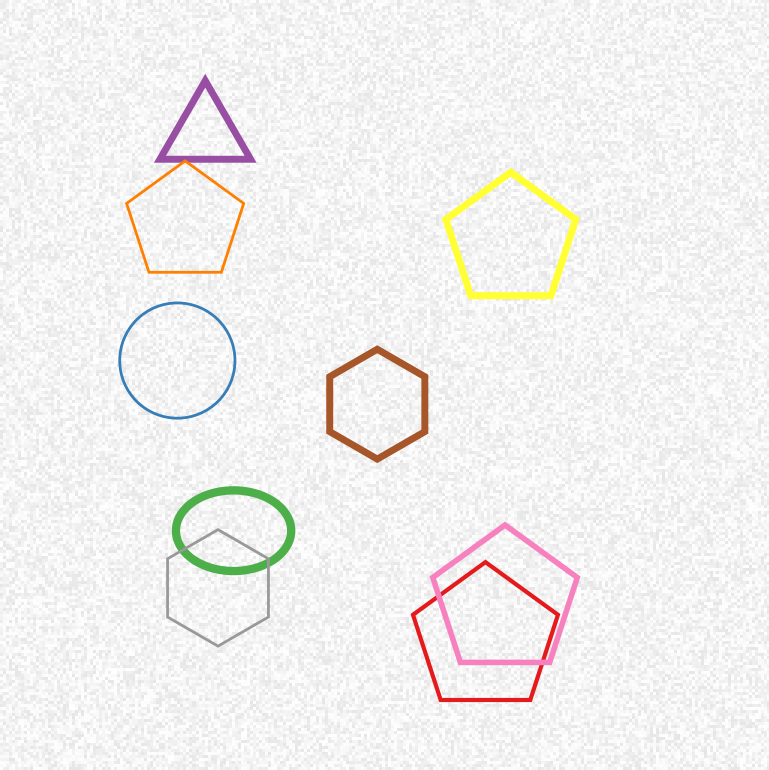[{"shape": "pentagon", "thickness": 1.5, "radius": 0.49, "center": [0.63, 0.171]}, {"shape": "circle", "thickness": 1, "radius": 0.37, "center": [0.23, 0.532]}, {"shape": "oval", "thickness": 3, "radius": 0.37, "center": [0.303, 0.311]}, {"shape": "triangle", "thickness": 2.5, "radius": 0.34, "center": [0.267, 0.827]}, {"shape": "pentagon", "thickness": 1, "radius": 0.4, "center": [0.24, 0.711]}, {"shape": "pentagon", "thickness": 2.5, "radius": 0.44, "center": [0.663, 0.688]}, {"shape": "hexagon", "thickness": 2.5, "radius": 0.36, "center": [0.49, 0.475]}, {"shape": "pentagon", "thickness": 2, "radius": 0.49, "center": [0.656, 0.22]}, {"shape": "hexagon", "thickness": 1, "radius": 0.38, "center": [0.283, 0.236]}]